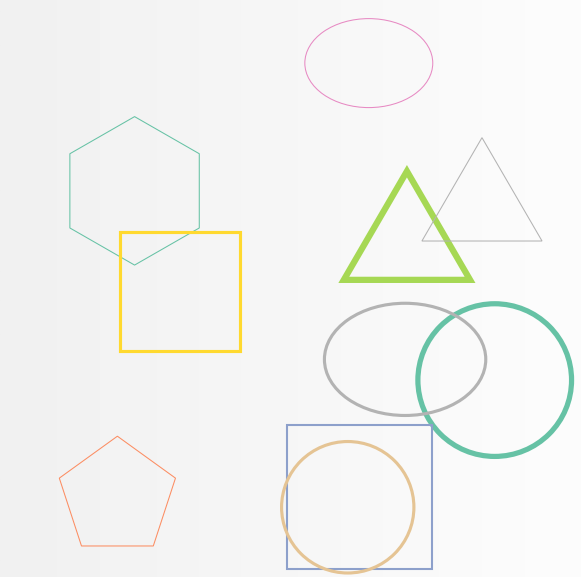[{"shape": "hexagon", "thickness": 0.5, "radius": 0.64, "center": [0.232, 0.669]}, {"shape": "circle", "thickness": 2.5, "radius": 0.66, "center": [0.851, 0.341]}, {"shape": "pentagon", "thickness": 0.5, "radius": 0.53, "center": [0.202, 0.139]}, {"shape": "square", "thickness": 1, "radius": 0.62, "center": [0.619, 0.138]}, {"shape": "oval", "thickness": 0.5, "radius": 0.55, "center": [0.634, 0.89]}, {"shape": "triangle", "thickness": 3, "radius": 0.63, "center": [0.7, 0.577]}, {"shape": "square", "thickness": 1.5, "radius": 0.51, "center": [0.31, 0.495]}, {"shape": "circle", "thickness": 1.5, "radius": 0.57, "center": [0.598, 0.121]}, {"shape": "triangle", "thickness": 0.5, "radius": 0.6, "center": [0.829, 0.641]}, {"shape": "oval", "thickness": 1.5, "radius": 0.69, "center": [0.697, 0.377]}]